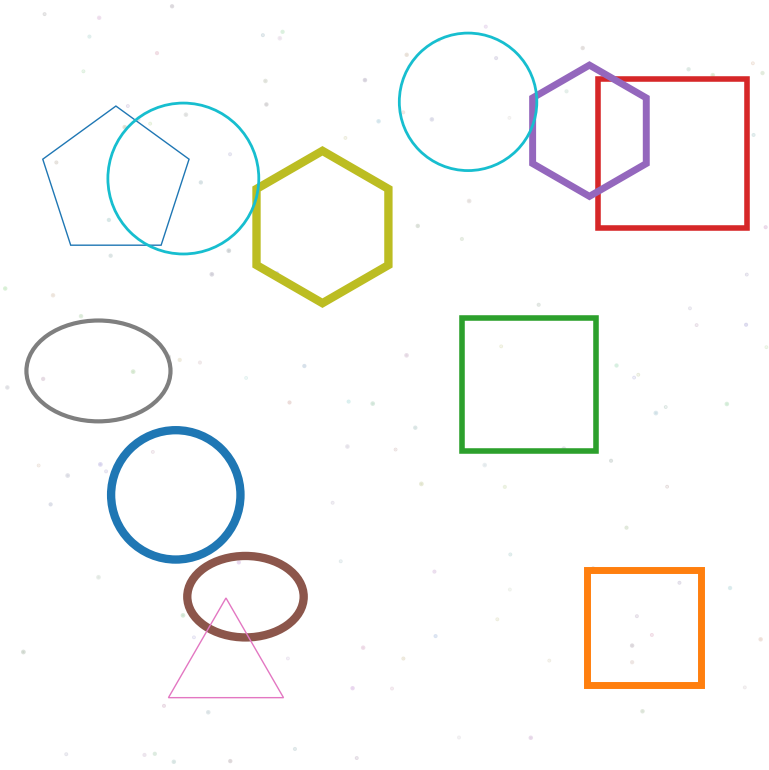[{"shape": "circle", "thickness": 3, "radius": 0.42, "center": [0.228, 0.357]}, {"shape": "pentagon", "thickness": 0.5, "radius": 0.5, "center": [0.151, 0.762]}, {"shape": "square", "thickness": 2.5, "radius": 0.37, "center": [0.836, 0.185]}, {"shape": "square", "thickness": 2, "radius": 0.43, "center": [0.687, 0.501]}, {"shape": "square", "thickness": 2, "radius": 0.48, "center": [0.874, 0.8]}, {"shape": "hexagon", "thickness": 2.5, "radius": 0.43, "center": [0.766, 0.83]}, {"shape": "oval", "thickness": 3, "radius": 0.38, "center": [0.319, 0.225]}, {"shape": "triangle", "thickness": 0.5, "radius": 0.43, "center": [0.293, 0.137]}, {"shape": "oval", "thickness": 1.5, "radius": 0.47, "center": [0.128, 0.518]}, {"shape": "hexagon", "thickness": 3, "radius": 0.49, "center": [0.419, 0.705]}, {"shape": "circle", "thickness": 1, "radius": 0.45, "center": [0.608, 0.868]}, {"shape": "circle", "thickness": 1, "radius": 0.49, "center": [0.238, 0.768]}]